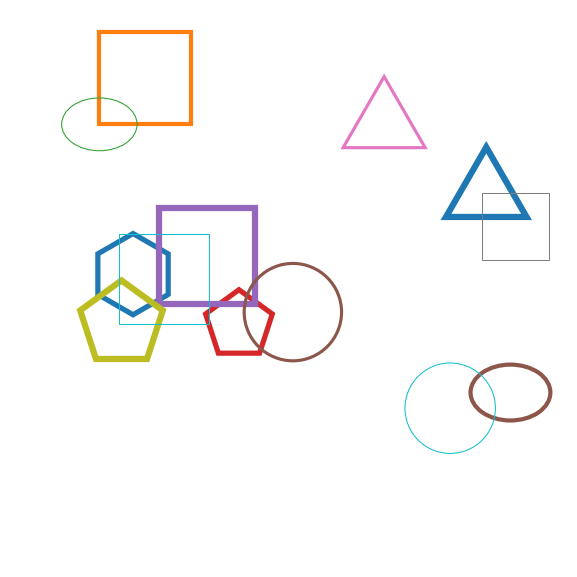[{"shape": "hexagon", "thickness": 2.5, "radius": 0.35, "center": [0.23, 0.524]}, {"shape": "triangle", "thickness": 3, "radius": 0.4, "center": [0.842, 0.664]}, {"shape": "square", "thickness": 2, "radius": 0.4, "center": [0.251, 0.864]}, {"shape": "oval", "thickness": 0.5, "radius": 0.33, "center": [0.172, 0.784]}, {"shape": "pentagon", "thickness": 2.5, "radius": 0.3, "center": [0.414, 0.437]}, {"shape": "square", "thickness": 3, "radius": 0.42, "center": [0.359, 0.555]}, {"shape": "circle", "thickness": 1.5, "radius": 0.42, "center": [0.507, 0.459]}, {"shape": "oval", "thickness": 2, "radius": 0.35, "center": [0.884, 0.319]}, {"shape": "triangle", "thickness": 1.5, "radius": 0.41, "center": [0.665, 0.784]}, {"shape": "square", "thickness": 0.5, "radius": 0.29, "center": [0.893, 0.607]}, {"shape": "pentagon", "thickness": 3, "radius": 0.38, "center": [0.21, 0.438]}, {"shape": "circle", "thickness": 0.5, "radius": 0.39, "center": [0.78, 0.292]}, {"shape": "square", "thickness": 0.5, "radius": 0.39, "center": [0.283, 0.516]}]